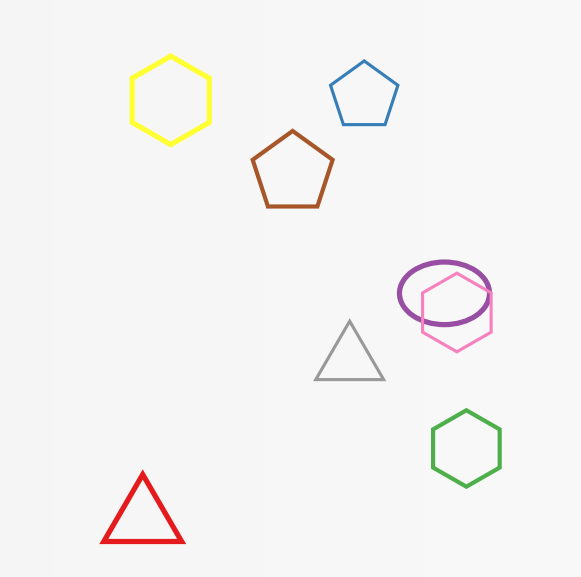[{"shape": "triangle", "thickness": 2.5, "radius": 0.39, "center": [0.246, 0.1]}, {"shape": "pentagon", "thickness": 1.5, "radius": 0.3, "center": [0.627, 0.833]}, {"shape": "hexagon", "thickness": 2, "radius": 0.33, "center": [0.802, 0.223]}, {"shape": "oval", "thickness": 2.5, "radius": 0.39, "center": [0.765, 0.491]}, {"shape": "hexagon", "thickness": 2.5, "radius": 0.38, "center": [0.294, 0.825]}, {"shape": "pentagon", "thickness": 2, "radius": 0.36, "center": [0.503, 0.7]}, {"shape": "hexagon", "thickness": 1.5, "radius": 0.34, "center": [0.786, 0.458]}, {"shape": "triangle", "thickness": 1.5, "radius": 0.34, "center": [0.602, 0.376]}]